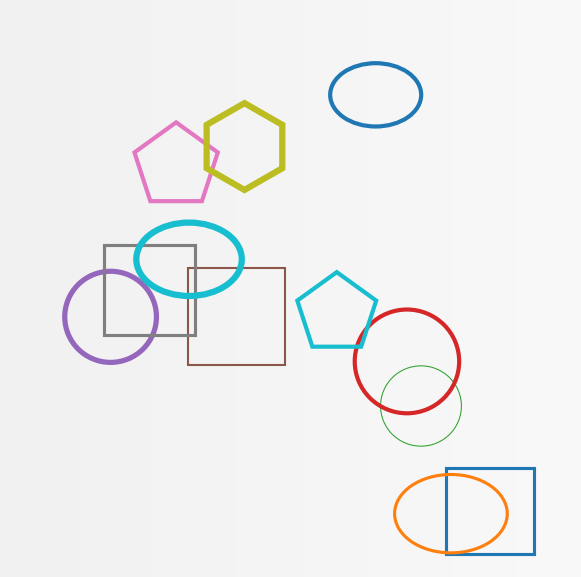[{"shape": "oval", "thickness": 2, "radius": 0.39, "center": [0.646, 0.835]}, {"shape": "square", "thickness": 1.5, "radius": 0.38, "center": [0.843, 0.114]}, {"shape": "oval", "thickness": 1.5, "radius": 0.48, "center": [0.776, 0.11]}, {"shape": "circle", "thickness": 0.5, "radius": 0.35, "center": [0.724, 0.296]}, {"shape": "circle", "thickness": 2, "radius": 0.45, "center": [0.7, 0.373]}, {"shape": "circle", "thickness": 2.5, "radius": 0.39, "center": [0.19, 0.45]}, {"shape": "square", "thickness": 1, "radius": 0.42, "center": [0.408, 0.451]}, {"shape": "pentagon", "thickness": 2, "radius": 0.38, "center": [0.303, 0.712]}, {"shape": "square", "thickness": 1.5, "radius": 0.39, "center": [0.257, 0.497]}, {"shape": "hexagon", "thickness": 3, "radius": 0.38, "center": [0.421, 0.745]}, {"shape": "pentagon", "thickness": 2, "radius": 0.36, "center": [0.579, 0.457]}, {"shape": "oval", "thickness": 3, "radius": 0.45, "center": [0.325, 0.55]}]